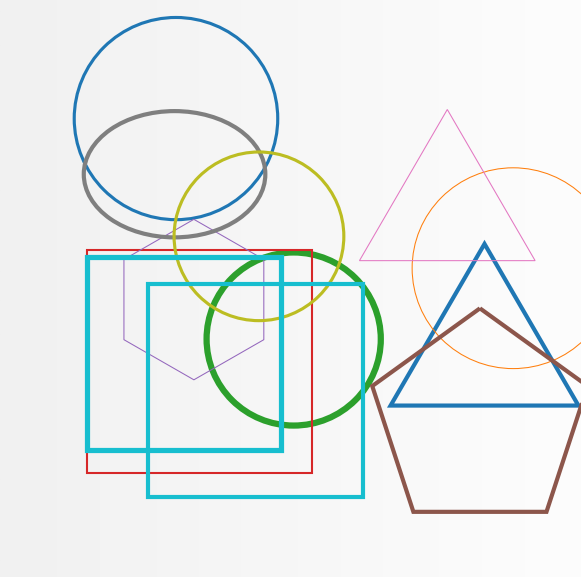[{"shape": "circle", "thickness": 1.5, "radius": 0.88, "center": [0.303, 0.794]}, {"shape": "triangle", "thickness": 2, "radius": 0.93, "center": [0.834, 0.39]}, {"shape": "circle", "thickness": 0.5, "radius": 0.87, "center": [0.883, 0.535]}, {"shape": "circle", "thickness": 3, "radius": 0.75, "center": [0.505, 0.412]}, {"shape": "square", "thickness": 1, "radius": 0.97, "center": [0.343, 0.372]}, {"shape": "hexagon", "thickness": 0.5, "radius": 0.69, "center": [0.334, 0.48]}, {"shape": "pentagon", "thickness": 2, "radius": 0.97, "center": [0.826, 0.27]}, {"shape": "triangle", "thickness": 0.5, "radius": 0.87, "center": [0.77, 0.635]}, {"shape": "oval", "thickness": 2, "radius": 0.78, "center": [0.3, 0.697]}, {"shape": "circle", "thickness": 1.5, "radius": 0.73, "center": [0.446, 0.59]}, {"shape": "square", "thickness": 2, "radius": 0.92, "center": [0.439, 0.323]}, {"shape": "square", "thickness": 2.5, "radius": 0.84, "center": [0.317, 0.387]}]